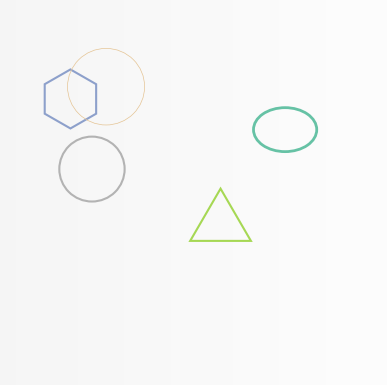[{"shape": "oval", "thickness": 2, "radius": 0.41, "center": [0.736, 0.663]}, {"shape": "hexagon", "thickness": 1.5, "radius": 0.38, "center": [0.182, 0.743]}, {"shape": "triangle", "thickness": 1.5, "radius": 0.45, "center": [0.569, 0.42]}, {"shape": "circle", "thickness": 0.5, "radius": 0.5, "center": [0.274, 0.775]}, {"shape": "circle", "thickness": 1.5, "radius": 0.42, "center": [0.237, 0.561]}]